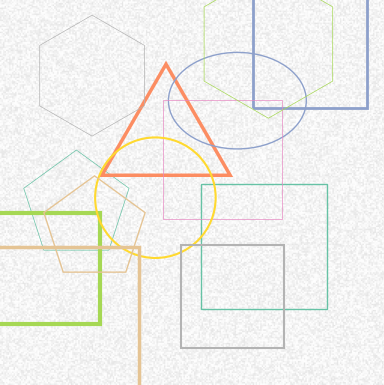[{"shape": "pentagon", "thickness": 0.5, "radius": 0.72, "center": [0.198, 0.467]}, {"shape": "square", "thickness": 1, "radius": 0.82, "center": [0.686, 0.36]}, {"shape": "triangle", "thickness": 2.5, "radius": 0.96, "center": [0.431, 0.641]}, {"shape": "oval", "thickness": 1, "radius": 0.9, "center": [0.617, 0.739]}, {"shape": "square", "thickness": 2, "radius": 0.74, "center": [0.806, 0.866]}, {"shape": "square", "thickness": 0.5, "radius": 0.78, "center": [0.577, 0.586]}, {"shape": "square", "thickness": 3, "radius": 0.73, "center": [0.115, 0.303]}, {"shape": "hexagon", "thickness": 0.5, "radius": 0.96, "center": [0.697, 0.886]}, {"shape": "circle", "thickness": 1.5, "radius": 0.78, "center": [0.404, 0.486]}, {"shape": "square", "thickness": 2.5, "radius": 0.97, "center": [0.166, 0.165]}, {"shape": "pentagon", "thickness": 1, "radius": 0.69, "center": [0.245, 0.405]}, {"shape": "hexagon", "thickness": 0.5, "radius": 0.79, "center": [0.239, 0.804]}, {"shape": "square", "thickness": 1.5, "radius": 0.67, "center": [0.603, 0.23]}]